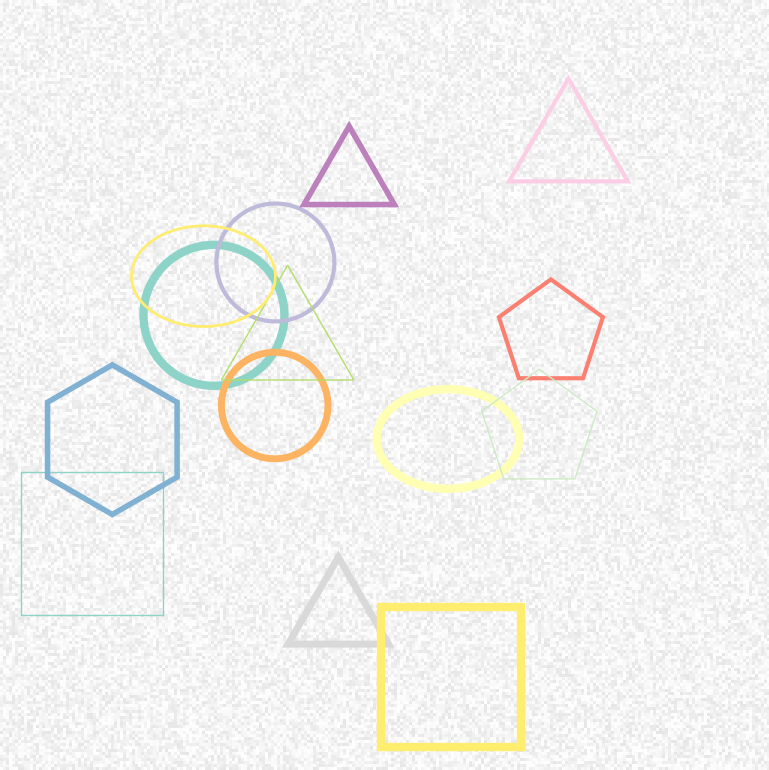[{"shape": "circle", "thickness": 3, "radius": 0.46, "center": [0.278, 0.59]}, {"shape": "square", "thickness": 0.5, "radius": 0.46, "center": [0.12, 0.294]}, {"shape": "oval", "thickness": 3, "radius": 0.46, "center": [0.582, 0.43]}, {"shape": "circle", "thickness": 1.5, "radius": 0.38, "center": [0.358, 0.659]}, {"shape": "pentagon", "thickness": 1.5, "radius": 0.35, "center": [0.715, 0.566]}, {"shape": "hexagon", "thickness": 2, "radius": 0.49, "center": [0.146, 0.429]}, {"shape": "circle", "thickness": 2.5, "radius": 0.35, "center": [0.357, 0.473]}, {"shape": "triangle", "thickness": 0.5, "radius": 0.5, "center": [0.374, 0.556]}, {"shape": "triangle", "thickness": 1.5, "radius": 0.44, "center": [0.738, 0.809]}, {"shape": "triangle", "thickness": 2.5, "radius": 0.38, "center": [0.439, 0.201]}, {"shape": "triangle", "thickness": 2, "radius": 0.34, "center": [0.453, 0.768]}, {"shape": "pentagon", "thickness": 0.5, "radius": 0.39, "center": [0.7, 0.442]}, {"shape": "oval", "thickness": 1, "radius": 0.47, "center": [0.264, 0.641]}, {"shape": "square", "thickness": 3, "radius": 0.46, "center": [0.585, 0.121]}]